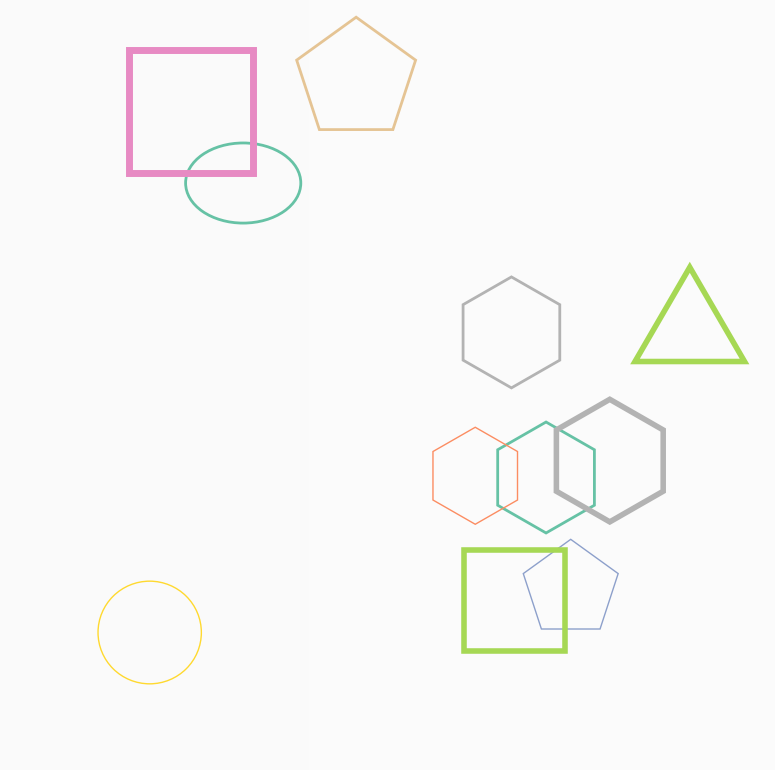[{"shape": "oval", "thickness": 1, "radius": 0.37, "center": [0.314, 0.762]}, {"shape": "hexagon", "thickness": 1, "radius": 0.36, "center": [0.705, 0.38]}, {"shape": "hexagon", "thickness": 0.5, "radius": 0.31, "center": [0.613, 0.382]}, {"shape": "pentagon", "thickness": 0.5, "radius": 0.32, "center": [0.736, 0.235]}, {"shape": "square", "thickness": 2.5, "radius": 0.4, "center": [0.246, 0.856]}, {"shape": "square", "thickness": 2, "radius": 0.33, "center": [0.664, 0.22]}, {"shape": "triangle", "thickness": 2, "radius": 0.41, "center": [0.89, 0.571]}, {"shape": "circle", "thickness": 0.5, "radius": 0.33, "center": [0.193, 0.179]}, {"shape": "pentagon", "thickness": 1, "radius": 0.4, "center": [0.46, 0.897]}, {"shape": "hexagon", "thickness": 2, "radius": 0.4, "center": [0.787, 0.402]}, {"shape": "hexagon", "thickness": 1, "radius": 0.36, "center": [0.66, 0.568]}]